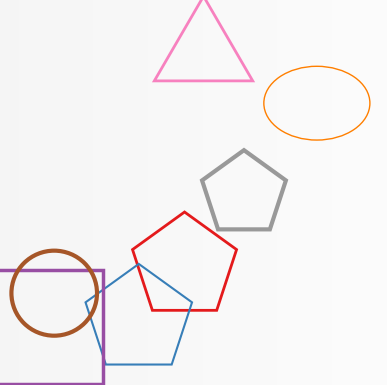[{"shape": "pentagon", "thickness": 2, "radius": 0.71, "center": [0.476, 0.308]}, {"shape": "pentagon", "thickness": 1.5, "radius": 0.72, "center": [0.358, 0.17]}, {"shape": "square", "thickness": 2.5, "radius": 0.74, "center": [0.118, 0.151]}, {"shape": "oval", "thickness": 1, "radius": 0.68, "center": [0.818, 0.732]}, {"shape": "circle", "thickness": 3, "radius": 0.55, "center": [0.14, 0.239]}, {"shape": "triangle", "thickness": 2, "radius": 0.73, "center": [0.525, 0.863]}, {"shape": "pentagon", "thickness": 3, "radius": 0.57, "center": [0.63, 0.496]}]